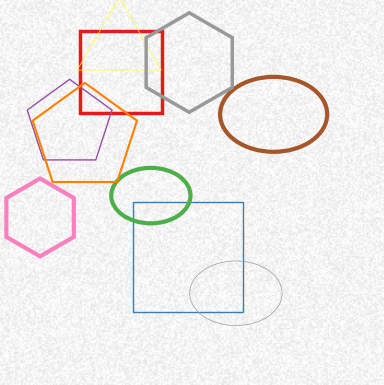[{"shape": "square", "thickness": 2.5, "radius": 0.53, "center": [0.315, 0.812]}, {"shape": "square", "thickness": 1, "radius": 0.71, "center": [0.488, 0.333]}, {"shape": "oval", "thickness": 3, "radius": 0.51, "center": [0.392, 0.492]}, {"shape": "pentagon", "thickness": 1, "radius": 0.58, "center": [0.181, 0.678]}, {"shape": "pentagon", "thickness": 1.5, "radius": 0.71, "center": [0.22, 0.642]}, {"shape": "triangle", "thickness": 0.5, "radius": 0.63, "center": [0.31, 0.881]}, {"shape": "oval", "thickness": 3, "radius": 0.7, "center": [0.711, 0.703]}, {"shape": "hexagon", "thickness": 3, "radius": 0.51, "center": [0.104, 0.435]}, {"shape": "oval", "thickness": 0.5, "radius": 0.6, "center": [0.613, 0.238]}, {"shape": "hexagon", "thickness": 2.5, "radius": 0.65, "center": [0.491, 0.838]}]